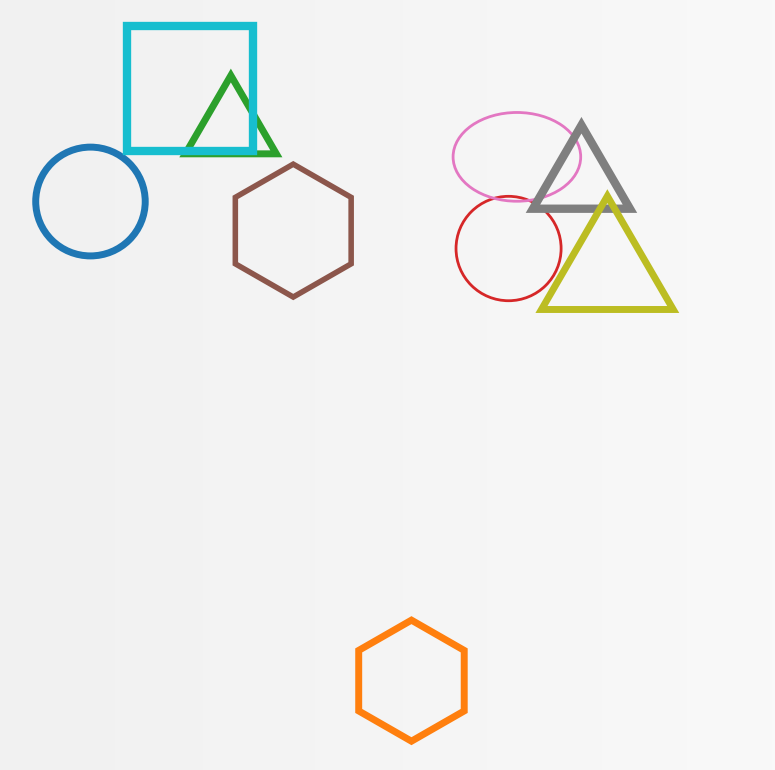[{"shape": "circle", "thickness": 2.5, "radius": 0.35, "center": [0.117, 0.738]}, {"shape": "hexagon", "thickness": 2.5, "radius": 0.39, "center": [0.531, 0.116]}, {"shape": "triangle", "thickness": 2.5, "radius": 0.34, "center": [0.298, 0.834]}, {"shape": "circle", "thickness": 1, "radius": 0.34, "center": [0.656, 0.677]}, {"shape": "hexagon", "thickness": 2, "radius": 0.43, "center": [0.378, 0.701]}, {"shape": "oval", "thickness": 1, "radius": 0.41, "center": [0.667, 0.796]}, {"shape": "triangle", "thickness": 3, "radius": 0.36, "center": [0.75, 0.765]}, {"shape": "triangle", "thickness": 2.5, "radius": 0.49, "center": [0.784, 0.647]}, {"shape": "square", "thickness": 3, "radius": 0.41, "center": [0.245, 0.885]}]